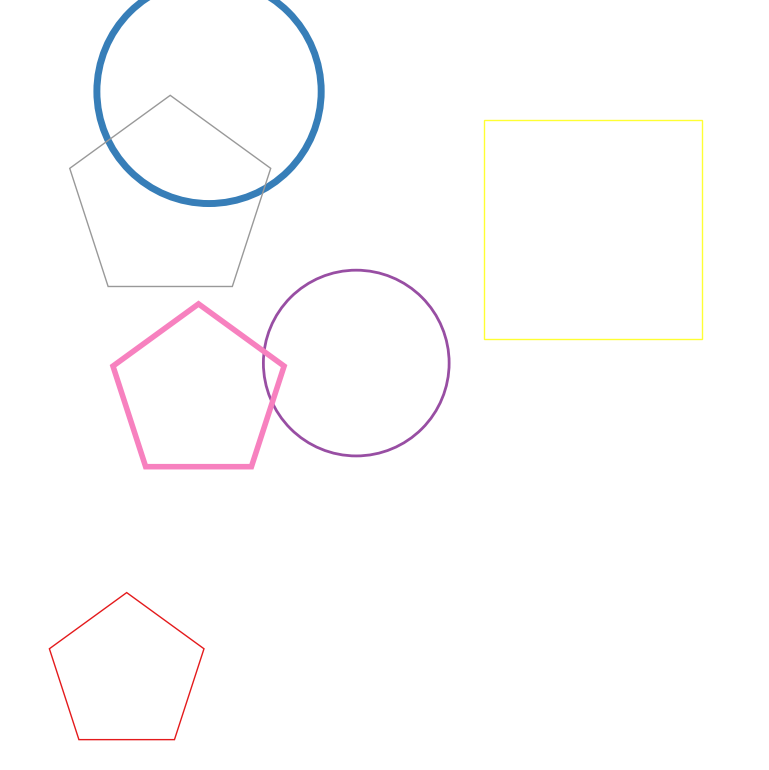[{"shape": "pentagon", "thickness": 0.5, "radius": 0.53, "center": [0.165, 0.125]}, {"shape": "circle", "thickness": 2.5, "radius": 0.73, "center": [0.271, 0.881]}, {"shape": "circle", "thickness": 1, "radius": 0.6, "center": [0.463, 0.528]}, {"shape": "square", "thickness": 0.5, "radius": 0.71, "center": [0.77, 0.702]}, {"shape": "pentagon", "thickness": 2, "radius": 0.58, "center": [0.258, 0.488]}, {"shape": "pentagon", "thickness": 0.5, "radius": 0.69, "center": [0.221, 0.739]}]